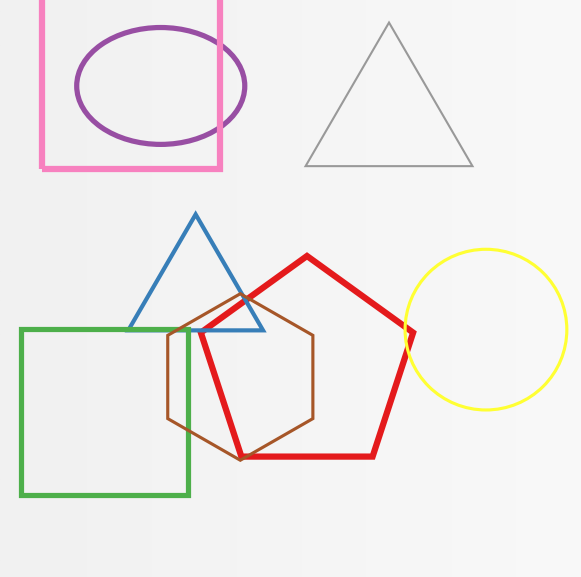[{"shape": "pentagon", "thickness": 3, "radius": 0.96, "center": [0.528, 0.364]}, {"shape": "triangle", "thickness": 2, "radius": 0.67, "center": [0.337, 0.494]}, {"shape": "square", "thickness": 2.5, "radius": 0.72, "center": [0.179, 0.287]}, {"shape": "oval", "thickness": 2.5, "radius": 0.72, "center": [0.277, 0.85]}, {"shape": "circle", "thickness": 1.5, "radius": 0.7, "center": [0.836, 0.428]}, {"shape": "hexagon", "thickness": 1.5, "radius": 0.72, "center": [0.413, 0.346]}, {"shape": "square", "thickness": 3, "radius": 0.76, "center": [0.226, 0.859]}, {"shape": "triangle", "thickness": 1, "radius": 0.83, "center": [0.669, 0.794]}]